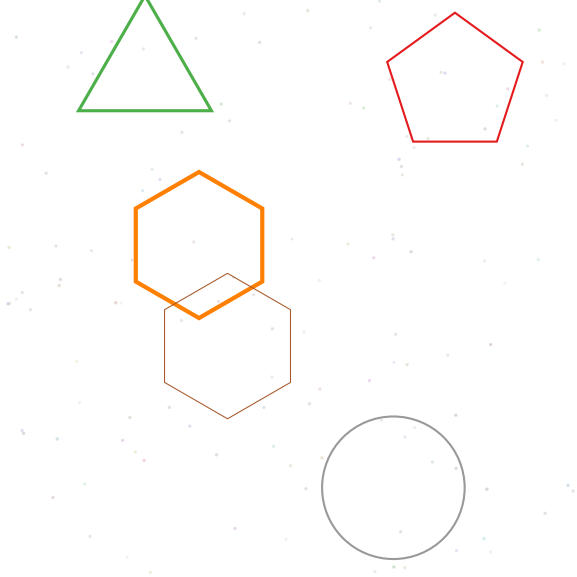[{"shape": "pentagon", "thickness": 1, "radius": 0.62, "center": [0.788, 0.854]}, {"shape": "triangle", "thickness": 1.5, "radius": 0.66, "center": [0.251, 0.874]}, {"shape": "hexagon", "thickness": 2, "radius": 0.63, "center": [0.345, 0.575]}, {"shape": "hexagon", "thickness": 0.5, "radius": 0.63, "center": [0.394, 0.4]}, {"shape": "circle", "thickness": 1, "radius": 0.62, "center": [0.681, 0.155]}]